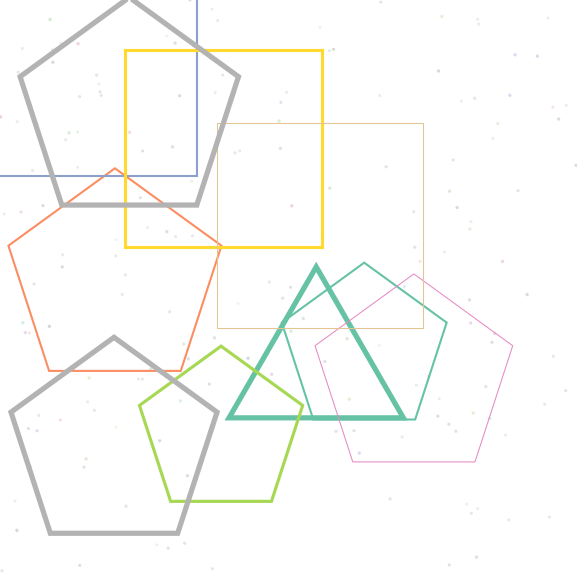[{"shape": "pentagon", "thickness": 1, "radius": 0.75, "center": [0.631, 0.394]}, {"shape": "triangle", "thickness": 2.5, "radius": 0.87, "center": [0.548, 0.363]}, {"shape": "pentagon", "thickness": 1, "radius": 0.97, "center": [0.199, 0.514]}, {"shape": "square", "thickness": 1, "radius": 0.95, "center": [0.151, 0.885]}, {"shape": "pentagon", "thickness": 0.5, "radius": 0.9, "center": [0.717, 0.345]}, {"shape": "pentagon", "thickness": 1.5, "radius": 0.74, "center": [0.383, 0.251]}, {"shape": "square", "thickness": 1.5, "radius": 0.85, "center": [0.388, 0.742]}, {"shape": "square", "thickness": 0.5, "radius": 0.89, "center": [0.554, 0.609]}, {"shape": "pentagon", "thickness": 2.5, "radius": 0.94, "center": [0.197, 0.227]}, {"shape": "pentagon", "thickness": 2.5, "radius": 0.99, "center": [0.224, 0.805]}]